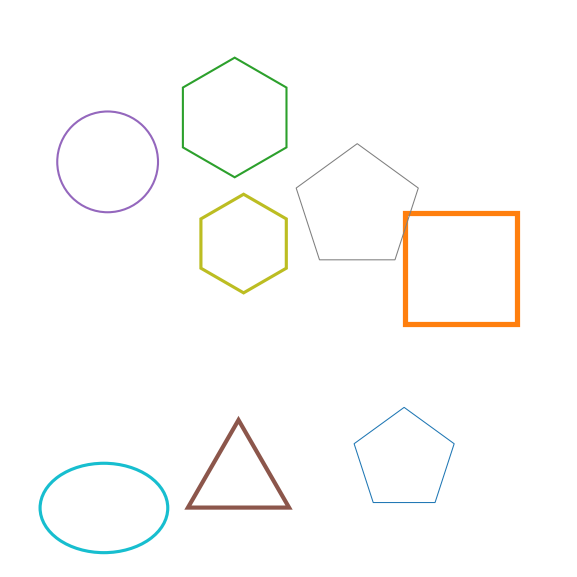[{"shape": "pentagon", "thickness": 0.5, "radius": 0.46, "center": [0.7, 0.203]}, {"shape": "square", "thickness": 2.5, "radius": 0.48, "center": [0.799, 0.534]}, {"shape": "hexagon", "thickness": 1, "radius": 0.52, "center": [0.406, 0.796]}, {"shape": "circle", "thickness": 1, "radius": 0.44, "center": [0.186, 0.719]}, {"shape": "triangle", "thickness": 2, "radius": 0.51, "center": [0.413, 0.171]}, {"shape": "pentagon", "thickness": 0.5, "radius": 0.56, "center": [0.619, 0.639]}, {"shape": "hexagon", "thickness": 1.5, "radius": 0.43, "center": [0.422, 0.577]}, {"shape": "oval", "thickness": 1.5, "radius": 0.55, "center": [0.18, 0.12]}]